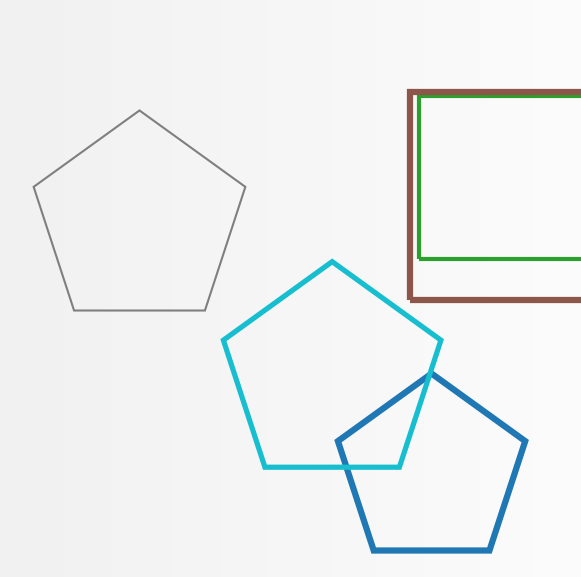[{"shape": "pentagon", "thickness": 3, "radius": 0.85, "center": [0.742, 0.183]}, {"shape": "square", "thickness": 2, "radius": 0.71, "center": [0.862, 0.691]}, {"shape": "square", "thickness": 3, "radius": 0.9, "center": [0.885, 0.66]}, {"shape": "pentagon", "thickness": 1, "radius": 0.96, "center": [0.24, 0.616]}, {"shape": "pentagon", "thickness": 2.5, "radius": 0.98, "center": [0.571, 0.349]}]